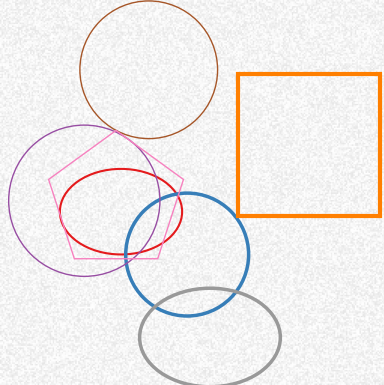[{"shape": "oval", "thickness": 1.5, "radius": 0.79, "center": [0.314, 0.45]}, {"shape": "circle", "thickness": 2.5, "radius": 0.8, "center": [0.486, 0.339]}, {"shape": "circle", "thickness": 1, "radius": 0.98, "center": [0.219, 0.479]}, {"shape": "square", "thickness": 3, "radius": 0.92, "center": [0.803, 0.622]}, {"shape": "circle", "thickness": 1, "radius": 0.89, "center": [0.386, 0.819]}, {"shape": "pentagon", "thickness": 1, "radius": 0.92, "center": [0.301, 0.477]}, {"shape": "oval", "thickness": 2.5, "radius": 0.91, "center": [0.545, 0.123]}]